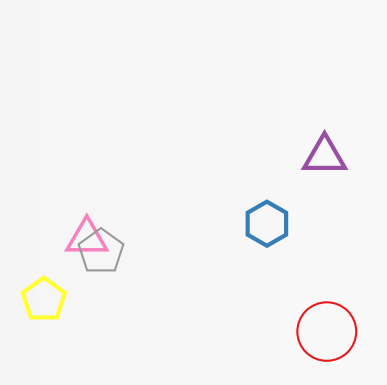[{"shape": "circle", "thickness": 1.5, "radius": 0.38, "center": [0.843, 0.139]}, {"shape": "hexagon", "thickness": 3, "radius": 0.29, "center": [0.689, 0.419]}, {"shape": "triangle", "thickness": 3, "radius": 0.3, "center": [0.838, 0.594]}, {"shape": "pentagon", "thickness": 3, "radius": 0.29, "center": [0.113, 0.222]}, {"shape": "triangle", "thickness": 2.5, "radius": 0.3, "center": [0.224, 0.381]}, {"shape": "pentagon", "thickness": 1.5, "radius": 0.3, "center": [0.261, 0.347]}]